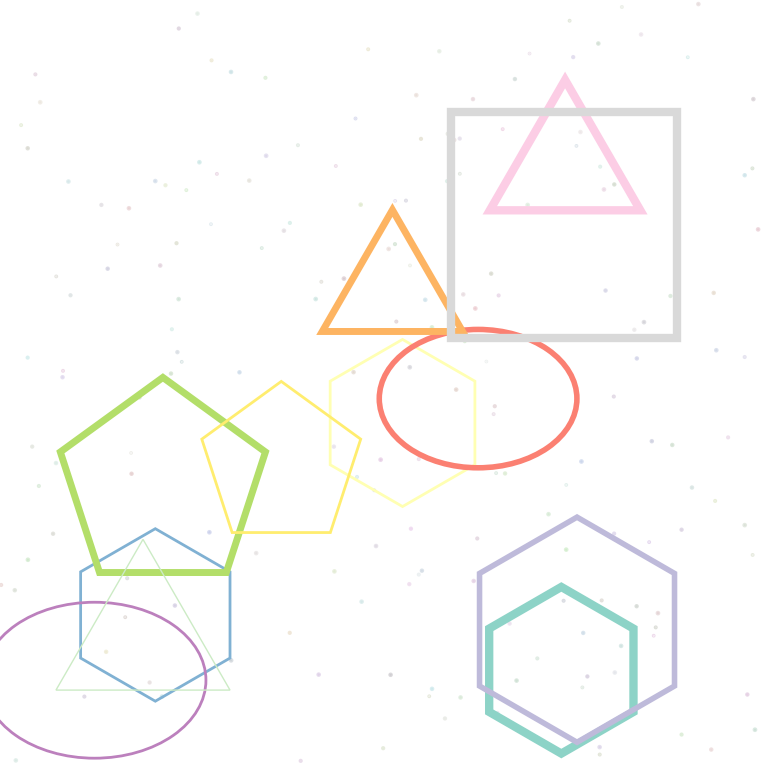[{"shape": "hexagon", "thickness": 3, "radius": 0.54, "center": [0.729, 0.13]}, {"shape": "hexagon", "thickness": 1, "radius": 0.54, "center": [0.523, 0.451]}, {"shape": "hexagon", "thickness": 2, "radius": 0.73, "center": [0.749, 0.182]}, {"shape": "oval", "thickness": 2, "radius": 0.64, "center": [0.621, 0.482]}, {"shape": "hexagon", "thickness": 1, "radius": 0.56, "center": [0.202, 0.201]}, {"shape": "triangle", "thickness": 2.5, "radius": 0.53, "center": [0.51, 0.622]}, {"shape": "pentagon", "thickness": 2.5, "radius": 0.7, "center": [0.212, 0.37]}, {"shape": "triangle", "thickness": 3, "radius": 0.56, "center": [0.734, 0.783]}, {"shape": "square", "thickness": 3, "radius": 0.73, "center": [0.733, 0.708]}, {"shape": "oval", "thickness": 1, "radius": 0.72, "center": [0.123, 0.117]}, {"shape": "triangle", "thickness": 0.5, "radius": 0.65, "center": [0.186, 0.169]}, {"shape": "pentagon", "thickness": 1, "radius": 0.54, "center": [0.365, 0.396]}]